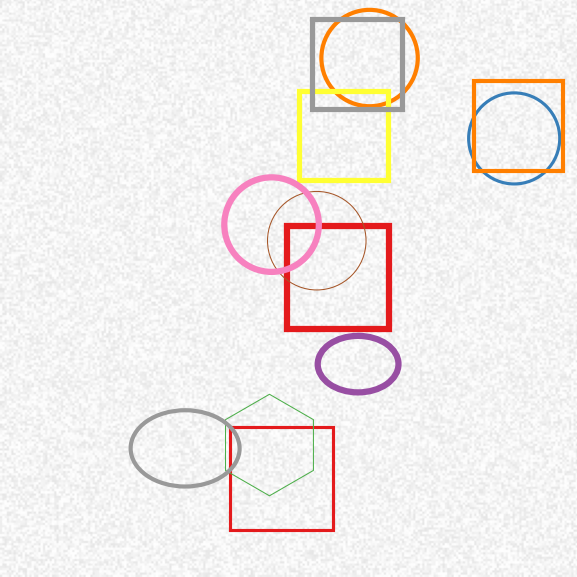[{"shape": "square", "thickness": 1.5, "radius": 0.45, "center": [0.488, 0.171]}, {"shape": "square", "thickness": 3, "radius": 0.44, "center": [0.585, 0.519]}, {"shape": "circle", "thickness": 1.5, "radius": 0.39, "center": [0.89, 0.759]}, {"shape": "hexagon", "thickness": 0.5, "radius": 0.44, "center": [0.467, 0.229]}, {"shape": "oval", "thickness": 3, "radius": 0.35, "center": [0.62, 0.369]}, {"shape": "circle", "thickness": 2, "radius": 0.42, "center": [0.64, 0.899]}, {"shape": "square", "thickness": 2, "radius": 0.39, "center": [0.898, 0.781]}, {"shape": "square", "thickness": 2.5, "radius": 0.38, "center": [0.595, 0.764]}, {"shape": "circle", "thickness": 0.5, "radius": 0.43, "center": [0.549, 0.582]}, {"shape": "circle", "thickness": 3, "radius": 0.41, "center": [0.47, 0.61]}, {"shape": "square", "thickness": 2.5, "radius": 0.39, "center": [0.618, 0.888]}, {"shape": "oval", "thickness": 2, "radius": 0.47, "center": [0.321, 0.223]}]